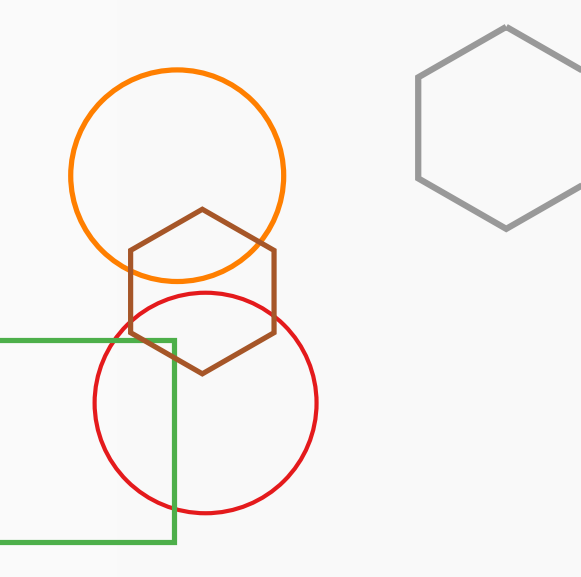[{"shape": "circle", "thickness": 2, "radius": 0.95, "center": [0.354, 0.301]}, {"shape": "square", "thickness": 2.5, "radius": 0.87, "center": [0.125, 0.235]}, {"shape": "circle", "thickness": 2.5, "radius": 0.92, "center": [0.305, 0.695]}, {"shape": "hexagon", "thickness": 2.5, "radius": 0.71, "center": [0.348, 0.494]}, {"shape": "hexagon", "thickness": 3, "radius": 0.87, "center": [0.871, 0.778]}]